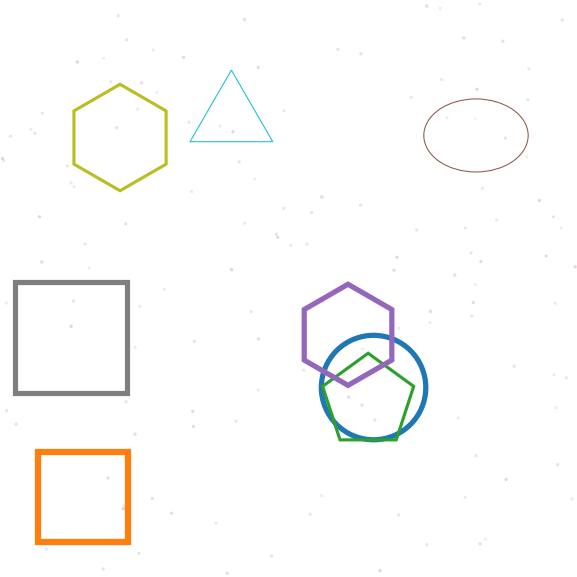[{"shape": "circle", "thickness": 2.5, "radius": 0.45, "center": [0.647, 0.328]}, {"shape": "square", "thickness": 3, "radius": 0.39, "center": [0.144, 0.138]}, {"shape": "pentagon", "thickness": 1.5, "radius": 0.41, "center": [0.637, 0.305]}, {"shape": "hexagon", "thickness": 2.5, "radius": 0.44, "center": [0.603, 0.419]}, {"shape": "oval", "thickness": 0.5, "radius": 0.45, "center": [0.824, 0.765]}, {"shape": "square", "thickness": 2.5, "radius": 0.48, "center": [0.122, 0.415]}, {"shape": "hexagon", "thickness": 1.5, "radius": 0.46, "center": [0.208, 0.761]}, {"shape": "triangle", "thickness": 0.5, "radius": 0.41, "center": [0.401, 0.795]}]